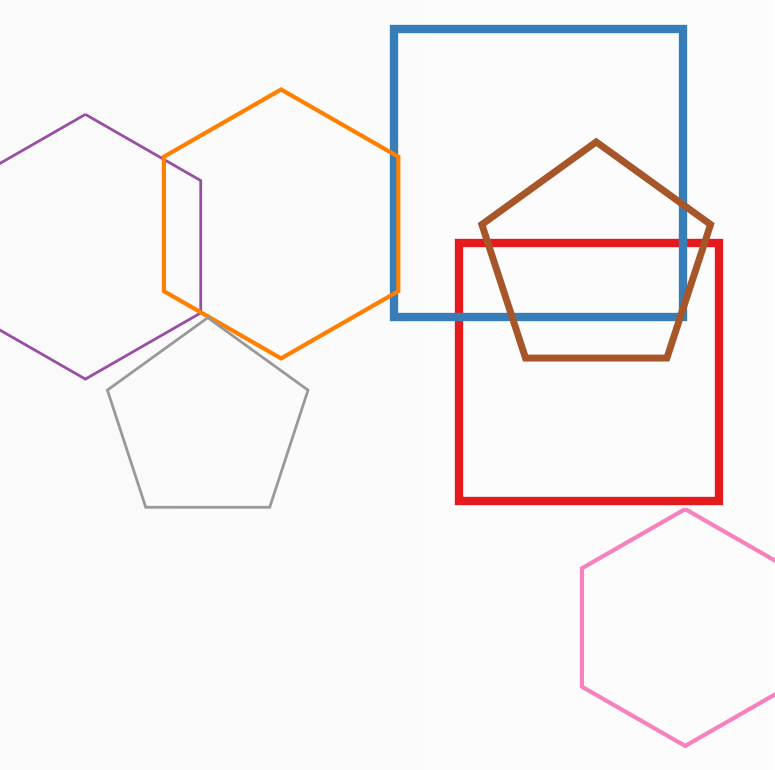[{"shape": "square", "thickness": 3, "radius": 0.84, "center": [0.76, 0.517]}, {"shape": "square", "thickness": 3, "radius": 0.93, "center": [0.695, 0.776]}, {"shape": "hexagon", "thickness": 1, "radius": 0.86, "center": [0.11, 0.68]}, {"shape": "hexagon", "thickness": 1.5, "radius": 0.87, "center": [0.363, 0.709]}, {"shape": "pentagon", "thickness": 2.5, "radius": 0.78, "center": [0.769, 0.661]}, {"shape": "hexagon", "thickness": 1.5, "radius": 0.77, "center": [0.884, 0.185]}, {"shape": "pentagon", "thickness": 1, "radius": 0.68, "center": [0.268, 0.451]}]